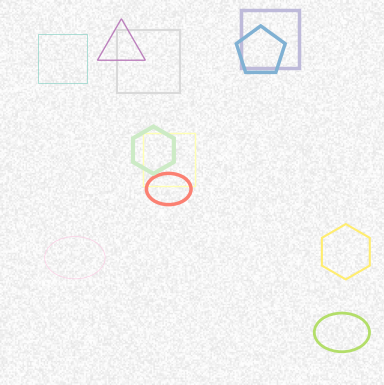[{"shape": "square", "thickness": 0.5, "radius": 0.32, "center": [0.163, 0.849]}, {"shape": "square", "thickness": 1, "radius": 0.34, "center": [0.44, 0.585]}, {"shape": "square", "thickness": 2.5, "radius": 0.38, "center": [0.701, 0.899]}, {"shape": "oval", "thickness": 2.5, "radius": 0.29, "center": [0.438, 0.509]}, {"shape": "pentagon", "thickness": 2.5, "radius": 0.33, "center": [0.677, 0.866]}, {"shape": "oval", "thickness": 2, "radius": 0.36, "center": [0.888, 0.137]}, {"shape": "oval", "thickness": 0.5, "radius": 0.39, "center": [0.195, 0.331]}, {"shape": "square", "thickness": 1.5, "radius": 0.41, "center": [0.386, 0.84]}, {"shape": "triangle", "thickness": 1, "radius": 0.36, "center": [0.315, 0.88]}, {"shape": "hexagon", "thickness": 3, "radius": 0.31, "center": [0.398, 0.61]}, {"shape": "hexagon", "thickness": 1.5, "radius": 0.36, "center": [0.898, 0.346]}]